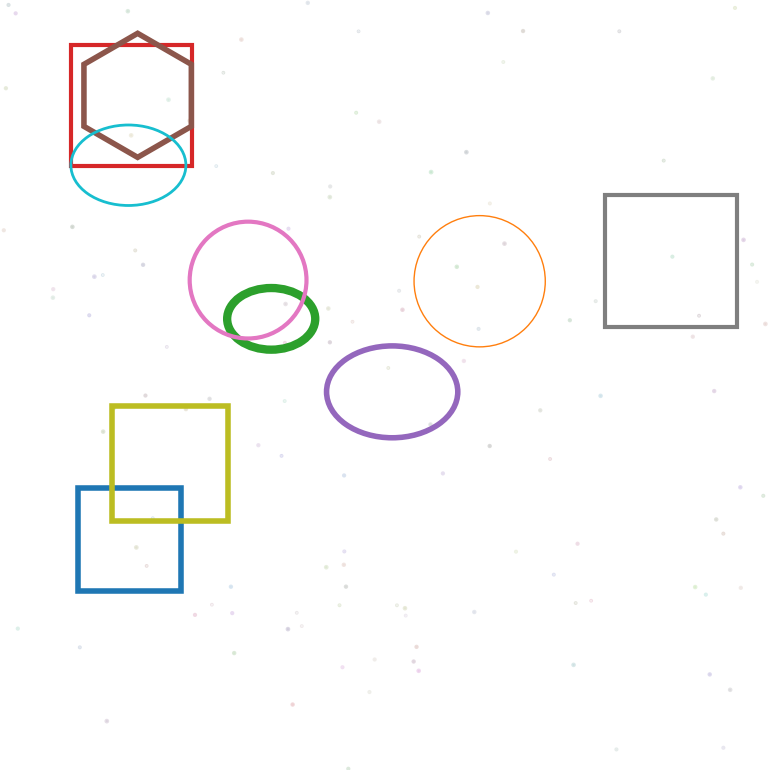[{"shape": "square", "thickness": 2, "radius": 0.34, "center": [0.168, 0.299]}, {"shape": "circle", "thickness": 0.5, "radius": 0.43, "center": [0.623, 0.635]}, {"shape": "oval", "thickness": 3, "radius": 0.29, "center": [0.352, 0.586]}, {"shape": "square", "thickness": 1.5, "radius": 0.39, "center": [0.17, 0.863]}, {"shape": "oval", "thickness": 2, "radius": 0.43, "center": [0.509, 0.491]}, {"shape": "hexagon", "thickness": 2, "radius": 0.4, "center": [0.179, 0.876]}, {"shape": "circle", "thickness": 1.5, "radius": 0.38, "center": [0.322, 0.636]}, {"shape": "square", "thickness": 1.5, "radius": 0.43, "center": [0.872, 0.661]}, {"shape": "square", "thickness": 2, "radius": 0.37, "center": [0.221, 0.398]}, {"shape": "oval", "thickness": 1, "radius": 0.37, "center": [0.167, 0.785]}]